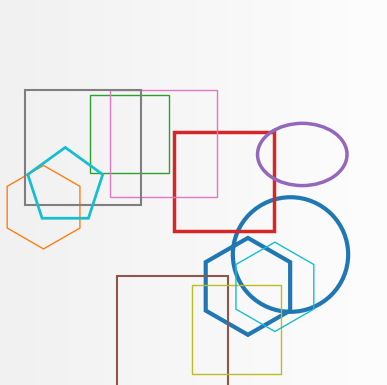[{"shape": "hexagon", "thickness": 3, "radius": 0.63, "center": [0.64, 0.256]}, {"shape": "circle", "thickness": 3, "radius": 0.74, "center": [0.75, 0.339]}, {"shape": "hexagon", "thickness": 1, "radius": 0.54, "center": [0.112, 0.462]}, {"shape": "square", "thickness": 1, "radius": 0.51, "center": [0.335, 0.653]}, {"shape": "square", "thickness": 2.5, "radius": 0.64, "center": [0.579, 0.528]}, {"shape": "oval", "thickness": 2.5, "radius": 0.58, "center": [0.78, 0.599]}, {"shape": "square", "thickness": 1.5, "radius": 0.72, "center": [0.446, 0.139]}, {"shape": "square", "thickness": 1, "radius": 0.69, "center": [0.422, 0.628]}, {"shape": "square", "thickness": 1.5, "radius": 0.75, "center": [0.215, 0.616]}, {"shape": "square", "thickness": 1, "radius": 0.58, "center": [0.611, 0.145]}, {"shape": "hexagon", "thickness": 1, "radius": 0.58, "center": [0.709, 0.255]}, {"shape": "pentagon", "thickness": 2, "radius": 0.51, "center": [0.168, 0.515]}]